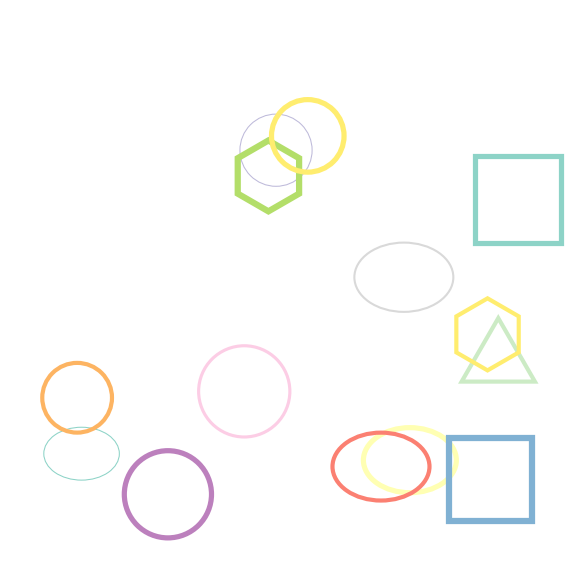[{"shape": "square", "thickness": 2.5, "radius": 0.37, "center": [0.897, 0.654]}, {"shape": "oval", "thickness": 0.5, "radius": 0.33, "center": [0.141, 0.214]}, {"shape": "oval", "thickness": 2.5, "radius": 0.4, "center": [0.71, 0.202]}, {"shape": "circle", "thickness": 0.5, "radius": 0.31, "center": [0.478, 0.739]}, {"shape": "oval", "thickness": 2, "radius": 0.42, "center": [0.66, 0.191]}, {"shape": "square", "thickness": 3, "radius": 0.36, "center": [0.849, 0.169]}, {"shape": "circle", "thickness": 2, "radius": 0.3, "center": [0.134, 0.31]}, {"shape": "hexagon", "thickness": 3, "radius": 0.31, "center": [0.465, 0.695]}, {"shape": "circle", "thickness": 1.5, "radius": 0.39, "center": [0.423, 0.321]}, {"shape": "oval", "thickness": 1, "radius": 0.43, "center": [0.699, 0.519]}, {"shape": "circle", "thickness": 2.5, "radius": 0.38, "center": [0.291, 0.143]}, {"shape": "triangle", "thickness": 2, "radius": 0.37, "center": [0.863, 0.375]}, {"shape": "circle", "thickness": 2.5, "radius": 0.31, "center": [0.533, 0.764]}, {"shape": "hexagon", "thickness": 2, "radius": 0.31, "center": [0.844, 0.42]}]